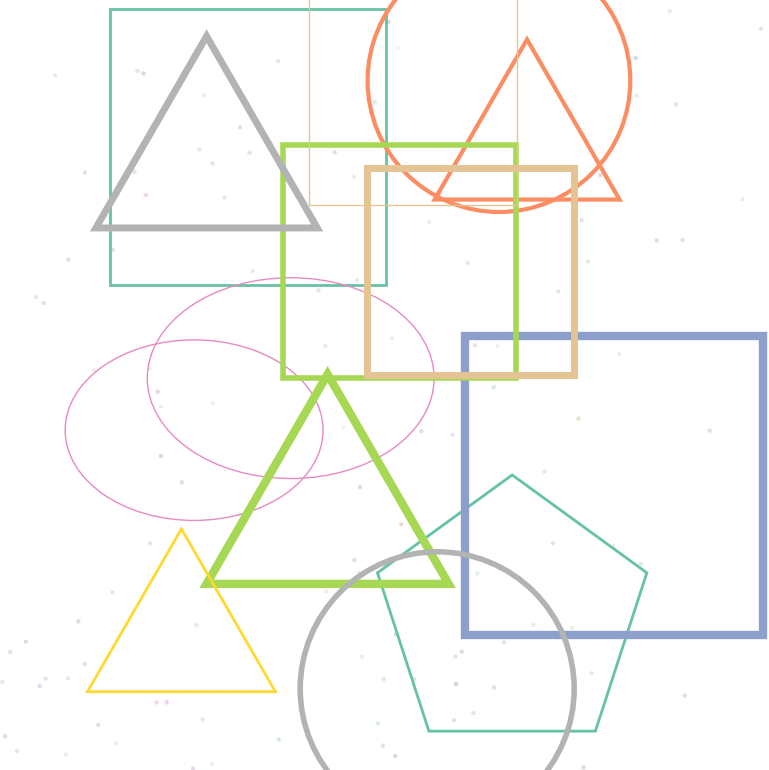[{"shape": "pentagon", "thickness": 1, "radius": 0.92, "center": [0.665, 0.199]}, {"shape": "square", "thickness": 1, "radius": 0.9, "center": [0.322, 0.809]}, {"shape": "triangle", "thickness": 1.5, "radius": 0.69, "center": [0.684, 0.81]}, {"shape": "circle", "thickness": 1.5, "radius": 0.85, "center": [0.648, 0.895]}, {"shape": "square", "thickness": 3, "radius": 0.97, "center": [0.797, 0.37]}, {"shape": "oval", "thickness": 0.5, "radius": 0.93, "center": [0.378, 0.509]}, {"shape": "oval", "thickness": 0.5, "radius": 0.84, "center": [0.252, 0.441]}, {"shape": "square", "thickness": 2, "radius": 0.76, "center": [0.519, 0.661]}, {"shape": "triangle", "thickness": 3, "radius": 0.91, "center": [0.425, 0.332]}, {"shape": "triangle", "thickness": 1, "radius": 0.7, "center": [0.236, 0.172]}, {"shape": "square", "thickness": 0.5, "radius": 0.68, "center": [0.536, 0.869]}, {"shape": "square", "thickness": 2.5, "radius": 0.67, "center": [0.611, 0.648]}, {"shape": "circle", "thickness": 2, "radius": 0.89, "center": [0.568, 0.105]}, {"shape": "triangle", "thickness": 2.5, "radius": 0.83, "center": [0.268, 0.787]}]